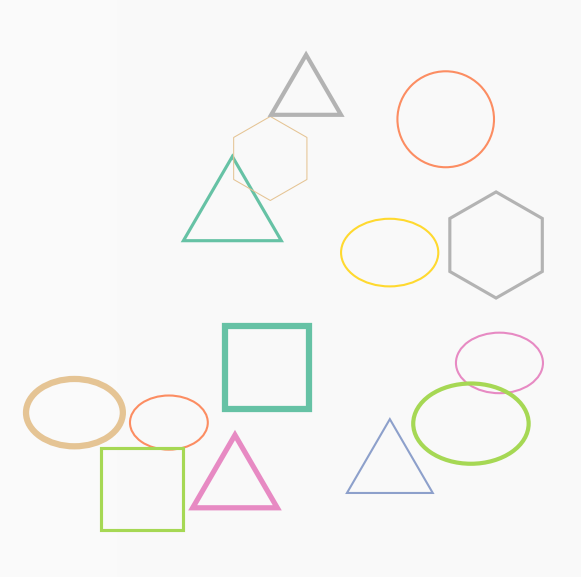[{"shape": "square", "thickness": 3, "radius": 0.36, "center": [0.459, 0.363]}, {"shape": "triangle", "thickness": 1.5, "radius": 0.49, "center": [0.4, 0.631]}, {"shape": "oval", "thickness": 1, "radius": 0.33, "center": [0.291, 0.267]}, {"shape": "circle", "thickness": 1, "radius": 0.42, "center": [0.767, 0.793]}, {"shape": "triangle", "thickness": 1, "radius": 0.43, "center": [0.671, 0.188]}, {"shape": "triangle", "thickness": 2.5, "radius": 0.42, "center": [0.404, 0.162]}, {"shape": "oval", "thickness": 1, "radius": 0.37, "center": [0.859, 0.371]}, {"shape": "oval", "thickness": 2, "radius": 0.5, "center": [0.81, 0.266]}, {"shape": "square", "thickness": 1.5, "radius": 0.35, "center": [0.244, 0.152]}, {"shape": "oval", "thickness": 1, "radius": 0.42, "center": [0.67, 0.562]}, {"shape": "hexagon", "thickness": 0.5, "radius": 0.36, "center": [0.465, 0.725]}, {"shape": "oval", "thickness": 3, "radius": 0.42, "center": [0.128, 0.285]}, {"shape": "hexagon", "thickness": 1.5, "radius": 0.46, "center": [0.853, 0.575]}, {"shape": "triangle", "thickness": 2, "radius": 0.35, "center": [0.527, 0.835]}]